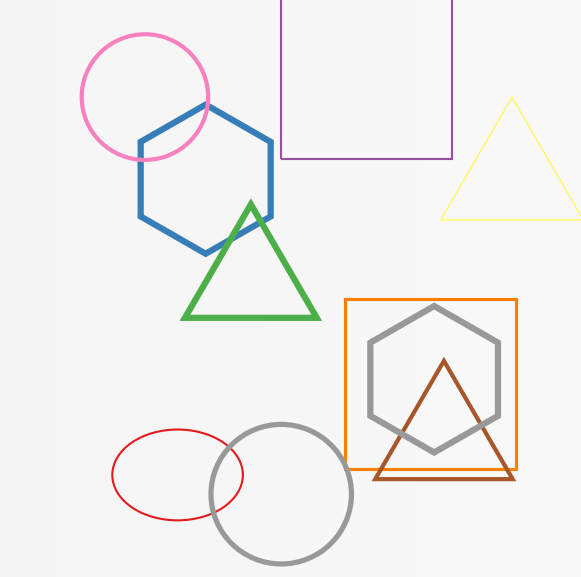[{"shape": "oval", "thickness": 1, "radius": 0.56, "center": [0.306, 0.177]}, {"shape": "hexagon", "thickness": 3, "radius": 0.65, "center": [0.354, 0.689]}, {"shape": "triangle", "thickness": 3, "radius": 0.65, "center": [0.432, 0.514]}, {"shape": "square", "thickness": 1, "radius": 0.74, "center": [0.631, 0.87]}, {"shape": "square", "thickness": 1.5, "radius": 0.74, "center": [0.74, 0.334]}, {"shape": "triangle", "thickness": 0.5, "radius": 0.71, "center": [0.881, 0.689]}, {"shape": "triangle", "thickness": 2, "radius": 0.68, "center": [0.764, 0.238]}, {"shape": "circle", "thickness": 2, "radius": 0.54, "center": [0.249, 0.831]}, {"shape": "hexagon", "thickness": 3, "radius": 0.63, "center": [0.747, 0.342]}, {"shape": "circle", "thickness": 2.5, "radius": 0.6, "center": [0.484, 0.143]}]